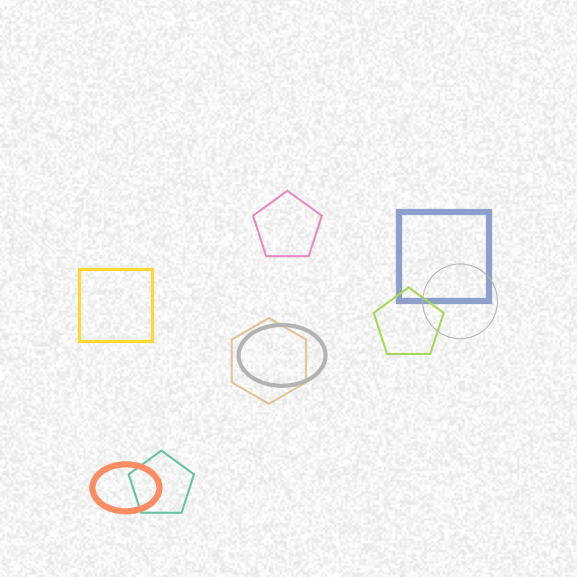[{"shape": "pentagon", "thickness": 1, "radius": 0.3, "center": [0.279, 0.159]}, {"shape": "oval", "thickness": 3, "radius": 0.29, "center": [0.218, 0.154]}, {"shape": "square", "thickness": 3, "radius": 0.39, "center": [0.769, 0.555]}, {"shape": "pentagon", "thickness": 1, "radius": 0.31, "center": [0.498, 0.606]}, {"shape": "pentagon", "thickness": 1, "radius": 0.32, "center": [0.708, 0.438]}, {"shape": "square", "thickness": 1.5, "radius": 0.31, "center": [0.2, 0.471]}, {"shape": "hexagon", "thickness": 1, "radius": 0.37, "center": [0.466, 0.374]}, {"shape": "oval", "thickness": 2, "radius": 0.38, "center": [0.488, 0.384]}, {"shape": "circle", "thickness": 0.5, "radius": 0.32, "center": [0.797, 0.477]}]